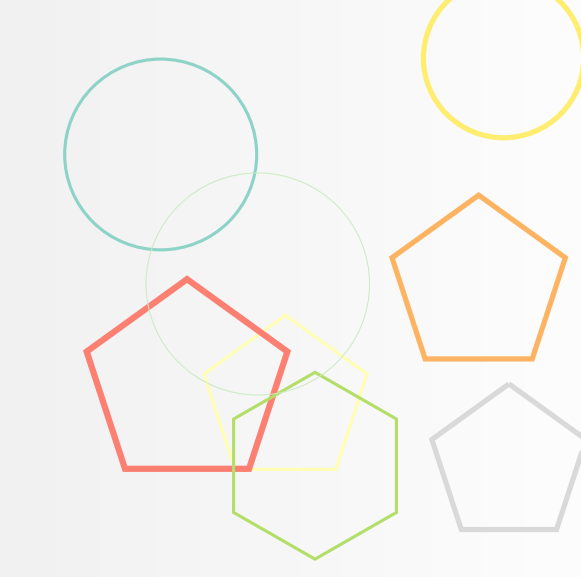[{"shape": "circle", "thickness": 1.5, "radius": 0.83, "center": [0.276, 0.732]}, {"shape": "pentagon", "thickness": 1.5, "radius": 0.74, "center": [0.491, 0.306]}, {"shape": "pentagon", "thickness": 3, "radius": 0.91, "center": [0.322, 0.334]}, {"shape": "pentagon", "thickness": 2.5, "radius": 0.78, "center": [0.824, 0.504]}, {"shape": "hexagon", "thickness": 1.5, "radius": 0.81, "center": [0.542, 0.193]}, {"shape": "pentagon", "thickness": 2.5, "radius": 0.7, "center": [0.876, 0.195]}, {"shape": "circle", "thickness": 0.5, "radius": 0.96, "center": [0.443, 0.507]}, {"shape": "circle", "thickness": 2.5, "radius": 0.69, "center": [0.866, 0.899]}]